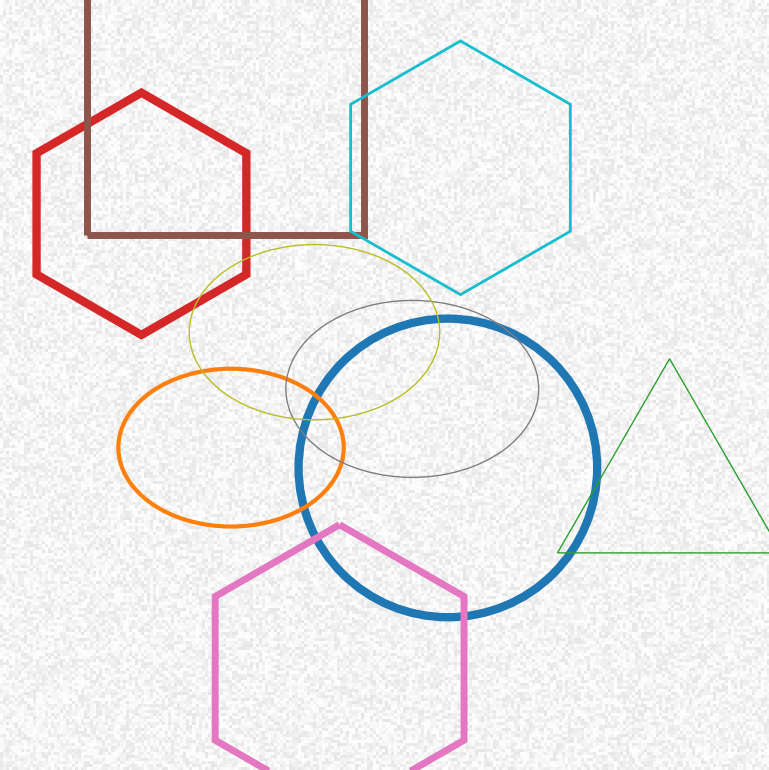[{"shape": "circle", "thickness": 3, "radius": 0.97, "center": [0.582, 0.392]}, {"shape": "oval", "thickness": 1.5, "radius": 0.73, "center": [0.3, 0.419]}, {"shape": "triangle", "thickness": 0.5, "radius": 0.84, "center": [0.87, 0.366]}, {"shape": "hexagon", "thickness": 3, "radius": 0.79, "center": [0.184, 0.722]}, {"shape": "square", "thickness": 2.5, "radius": 0.9, "center": [0.293, 0.875]}, {"shape": "hexagon", "thickness": 2.5, "radius": 0.93, "center": [0.441, 0.132]}, {"shape": "oval", "thickness": 0.5, "radius": 0.82, "center": [0.535, 0.495]}, {"shape": "oval", "thickness": 0.5, "radius": 0.81, "center": [0.408, 0.569]}, {"shape": "hexagon", "thickness": 1, "radius": 0.82, "center": [0.598, 0.782]}]